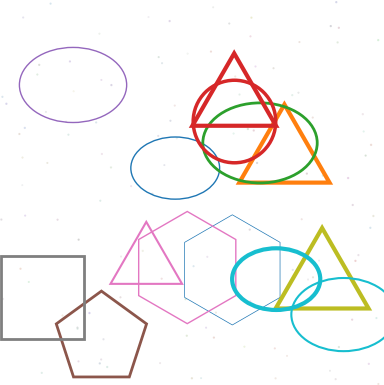[{"shape": "hexagon", "thickness": 0.5, "radius": 0.72, "center": [0.603, 0.299]}, {"shape": "oval", "thickness": 1, "radius": 0.58, "center": [0.455, 0.563]}, {"shape": "triangle", "thickness": 3, "radius": 0.68, "center": [0.739, 0.593]}, {"shape": "oval", "thickness": 2, "radius": 0.74, "center": [0.675, 0.629]}, {"shape": "circle", "thickness": 2.5, "radius": 0.54, "center": [0.609, 0.684]}, {"shape": "triangle", "thickness": 3, "radius": 0.63, "center": [0.608, 0.736]}, {"shape": "oval", "thickness": 1, "radius": 0.7, "center": [0.19, 0.779]}, {"shape": "pentagon", "thickness": 2, "radius": 0.62, "center": [0.263, 0.121]}, {"shape": "hexagon", "thickness": 1, "radius": 0.73, "center": [0.486, 0.305]}, {"shape": "triangle", "thickness": 1.5, "radius": 0.54, "center": [0.38, 0.316]}, {"shape": "square", "thickness": 2, "radius": 0.54, "center": [0.111, 0.228]}, {"shape": "triangle", "thickness": 3, "radius": 0.7, "center": [0.837, 0.268]}, {"shape": "oval", "thickness": 3, "radius": 0.57, "center": [0.717, 0.275]}, {"shape": "oval", "thickness": 1.5, "radius": 0.68, "center": [0.892, 0.183]}]